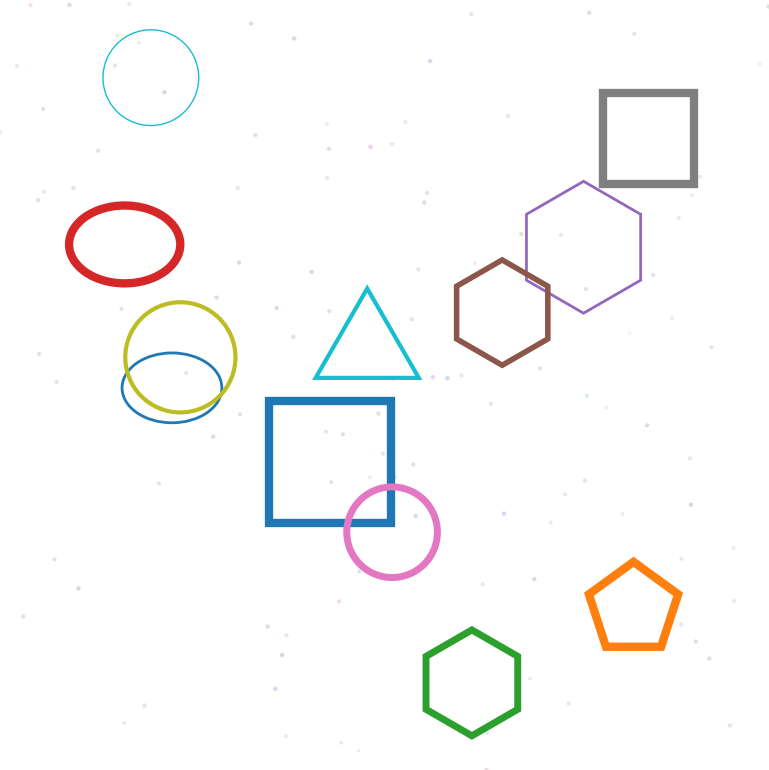[{"shape": "oval", "thickness": 1, "radius": 0.32, "center": [0.223, 0.496]}, {"shape": "square", "thickness": 3, "radius": 0.4, "center": [0.428, 0.4]}, {"shape": "pentagon", "thickness": 3, "radius": 0.3, "center": [0.823, 0.209]}, {"shape": "hexagon", "thickness": 2.5, "radius": 0.34, "center": [0.613, 0.113]}, {"shape": "oval", "thickness": 3, "radius": 0.36, "center": [0.162, 0.683]}, {"shape": "hexagon", "thickness": 1, "radius": 0.43, "center": [0.758, 0.679]}, {"shape": "hexagon", "thickness": 2, "radius": 0.34, "center": [0.652, 0.594]}, {"shape": "circle", "thickness": 2.5, "radius": 0.29, "center": [0.509, 0.309]}, {"shape": "square", "thickness": 3, "radius": 0.29, "center": [0.842, 0.82]}, {"shape": "circle", "thickness": 1.5, "radius": 0.36, "center": [0.234, 0.536]}, {"shape": "circle", "thickness": 0.5, "radius": 0.31, "center": [0.196, 0.899]}, {"shape": "triangle", "thickness": 1.5, "radius": 0.39, "center": [0.477, 0.548]}]